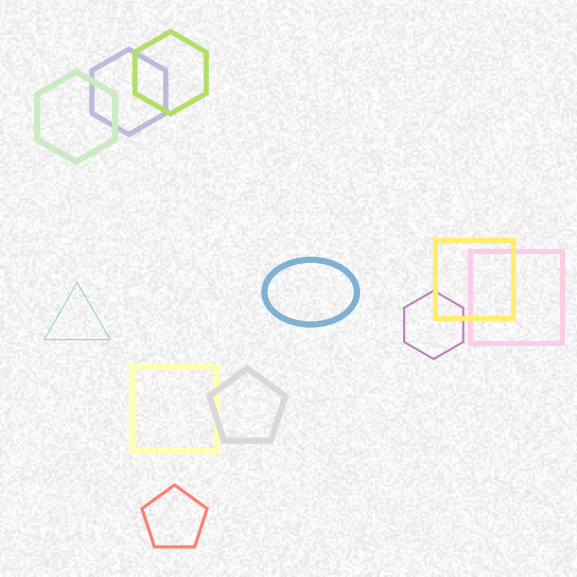[{"shape": "triangle", "thickness": 0.5, "radius": 0.33, "center": [0.134, 0.444]}, {"shape": "square", "thickness": 3, "radius": 0.37, "center": [0.302, 0.291]}, {"shape": "hexagon", "thickness": 2.5, "radius": 0.37, "center": [0.223, 0.84]}, {"shape": "pentagon", "thickness": 1.5, "radius": 0.3, "center": [0.302, 0.1]}, {"shape": "oval", "thickness": 3, "radius": 0.4, "center": [0.538, 0.493]}, {"shape": "hexagon", "thickness": 2.5, "radius": 0.36, "center": [0.295, 0.873]}, {"shape": "square", "thickness": 2.5, "radius": 0.4, "center": [0.893, 0.485]}, {"shape": "pentagon", "thickness": 3, "radius": 0.35, "center": [0.428, 0.292]}, {"shape": "hexagon", "thickness": 1, "radius": 0.3, "center": [0.751, 0.437]}, {"shape": "hexagon", "thickness": 3, "radius": 0.39, "center": [0.132, 0.797]}, {"shape": "square", "thickness": 2.5, "radius": 0.33, "center": [0.821, 0.516]}]